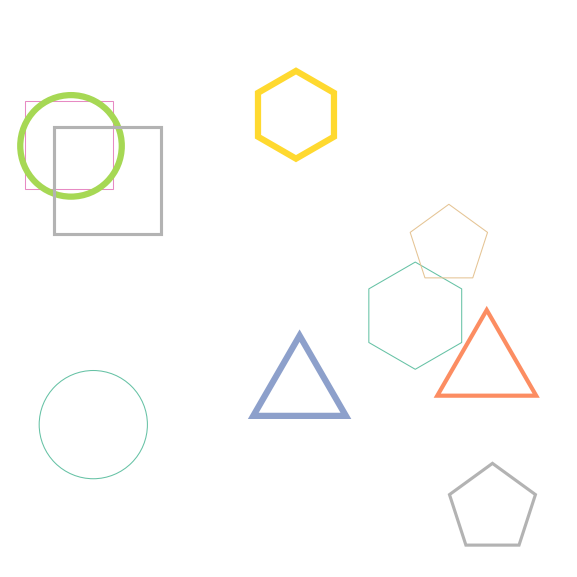[{"shape": "circle", "thickness": 0.5, "radius": 0.47, "center": [0.162, 0.264]}, {"shape": "hexagon", "thickness": 0.5, "radius": 0.46, "center": [0.719, 0.452]}, {"shape": "triangle", "thickness": 2, "radius": 0.49, "center": [0.843, 0.363]}, {"shape": "triangle", "thickness": 3, "radius": 0.46, "center": [0.519, 0.325]}, {"shape": "square", "thickness": 0.5, "radius": 0.38, "center": [0.119, 0.749]}, {"shape": "circle", "thickness": 3, "radius": 0.44, "center": [0.123, 0.747]}, {"shape": "hexagon", "thickness": 3, "radius": 0.38, "center": [0.513, 0.8]}, {"shape": "pentagon", "thickness": 0.5, "radius": 0.35, "center": [0.777, 0.575]}, {"shape": "square", "thickness": 1.5, "radius": 0.46, "center": [0.187, 0.687]}, {"shape": "pentagon", "thickness": 1.5, "radius": 0.39, "center": [0.853, 0.119]}]